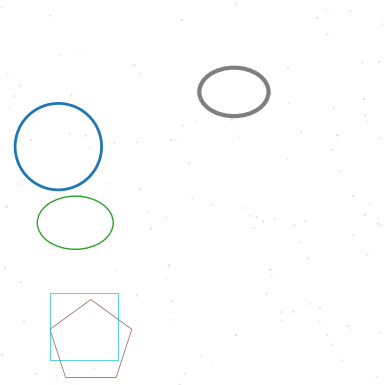[{"shape": "circle", "thickness": 2, "radius": 0.56, "center": [0.152, 0.619]}, {"shape": "oval", "thickness": 1, "radius": 0.49, "center": [0.195, 0.421]}, {"shape": "pentagon", "thickness": 0.5, "radius": 0.56, "center": [0.236, 0.11]}, {"shape": "oval", "thickness": 3, "radius": 0.45, "center": [0.608, 0.761]}, {"shape": "square", "thickness": 0.5, "radius": 0.44, "center": [0.218, 0.153]}]